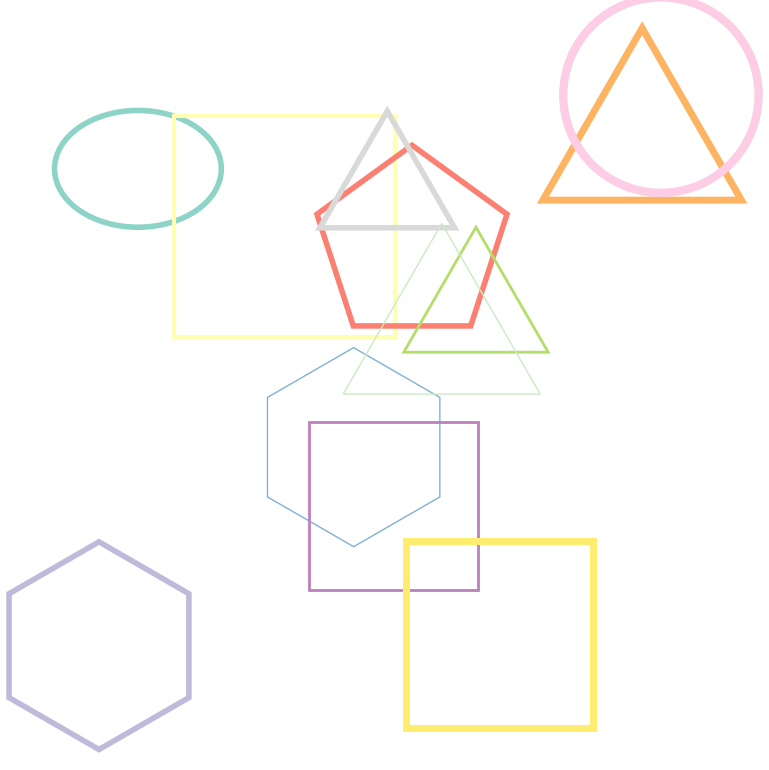[{"shape": "oval", "thickness": 2, "radius": 0.54, "center": [0.179, 0.781]}, {"shape": "square", "thickness": 1.5, "radius": 0.72, "center": [0.37, 0.705]}, {"shape": "hexagon", "thickness": 2, "radius": 0.67, "center": [0.129, 0.161]}, {"shape": "pentagon", "thickness": 2, "radius": 0.65, "center": [0.535, 0.682]}, {"shape": "hexagon", "thickness": 0.5, "radius": 0.65, "center": [0.459, 0.419]}, {"shape": "triangle", "thickness": 2.5, "radius": 0.74, "center": [0.834, 0.815]}, {"shape": "triangle", "thickness": 1, "radius": 0.54, "center": [0.618, 0.597]}, {"shape": "circle", "thickness": 3, "radius": 0.63, "center": [0.858, 0.876]}, {"shape": "triangle", "thickness": 2, "radius": 0.5, "center": [0.503, 0.755]}, {"shape": "square", "thickness": 1, "radius": 0.55, "center": [0.511, 0.343]}, {"shape": "triangle", "thickness": 0.5, "radius": 0.74, "center": [0.574, 0.562]}, {"shape": "square", "thickness": 2.5, "radius": 0.61, "center": [0.649, 0.176]}]